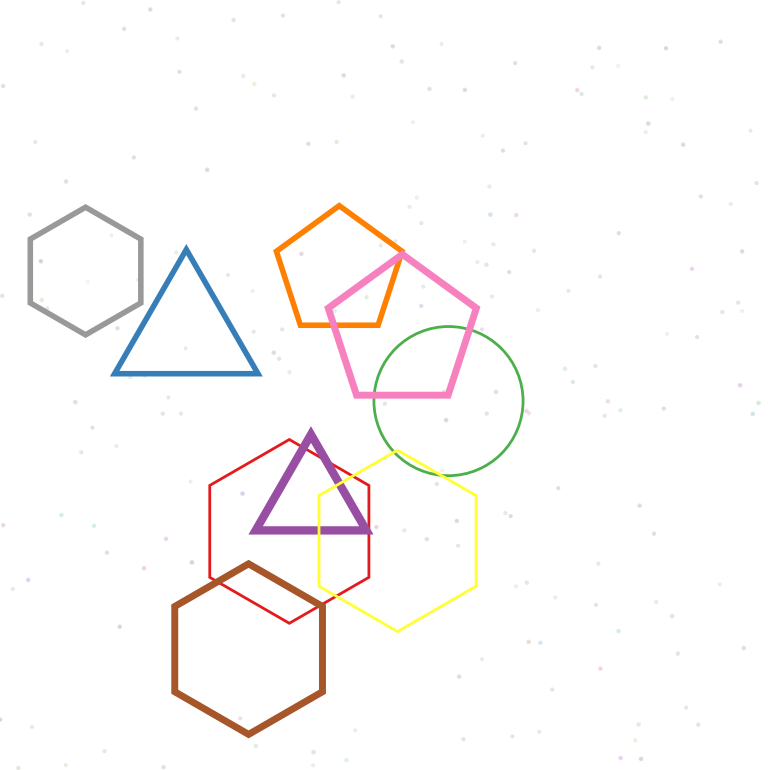[{"shape": "hexagon", "thickness": 1, "radius": 0.6, "center": [0.376, 0.31]}, {"shape": "triangle", "thickness": 2, "radius": 0.54, "center": [0.242, 0.568]}, {"shape": "circle", "thickness": 1, "radius": 0.48, "center": [0.582, 0.479]}, {"shape": "triangle", "thickness": 3, "radius": 0.41, "center": [0.404, 0.353]}, {"shape": "pentagon", "thickness": 2, "radius": 0.43, "center": [0.441, 0.647]}, {"shape": "hexagon", "thickness": 1, "radius": 0.59, "center": [0.516, 0.298]}, {"shape": "hexagon", "thickness": 2.5, "radius": 0.55, "center": [0.323, 0.157]}, {"shape": "pentagon", "thickness": 2.5, "radius": 0.51, "center": [0.522, 0.569]}, {"shape": "hexagon", "thickness": 2, "radius": 0.41, "center": [0.111, 0.648]}]